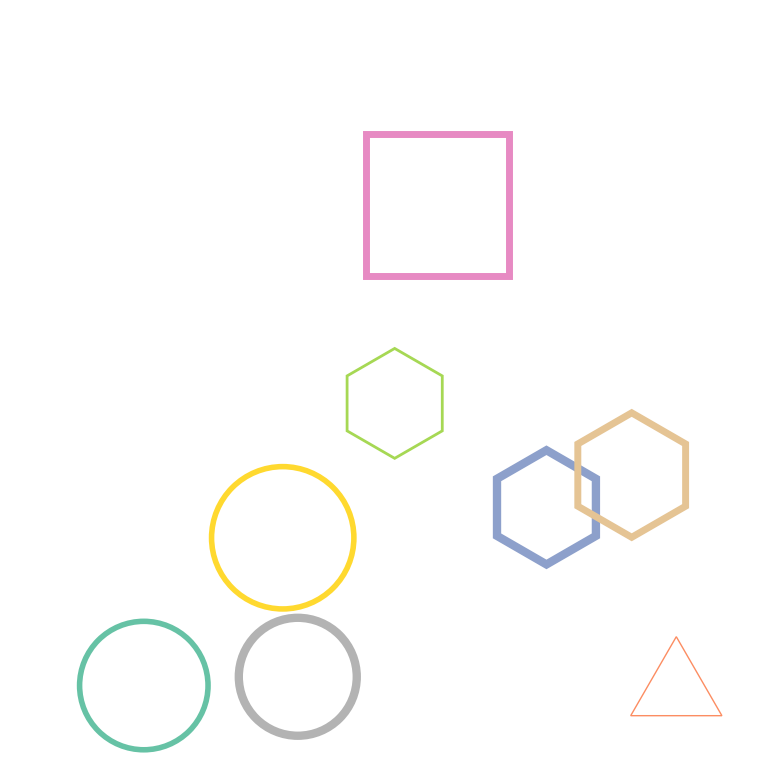[{"shape": "circle", "thickness": 2, "radius": 0.42, "center": [0.187, 0.11]}, {"shape": "triangle", "thickness": 0.5, "radius": 0.34, "center": [0.878, 0.105]}, {"shape": "hexagon", "thickness": 3, "radius": 0.37, "center": [0.71, 0.341]}, {"shape": "square", "thickness": 2.5, "radius": 0.46, "center": [0.569, 0.734]}, {"shape": "hexagon", "thickness": 1, "radius": 0.36, "center": [0.513, 0.476]}, {"shape": "circle", "thickness": 2, "radius": 0.46, "center": [0.367, 0.302]}, {"shape": "hexagon", "thickness": 2.5, "radius": 0.4, "center": [0.82, 0.383]}, {"shape": "circle", "thickness": 3, "radius": 0.38, "center": [0.387, 0.121]}]